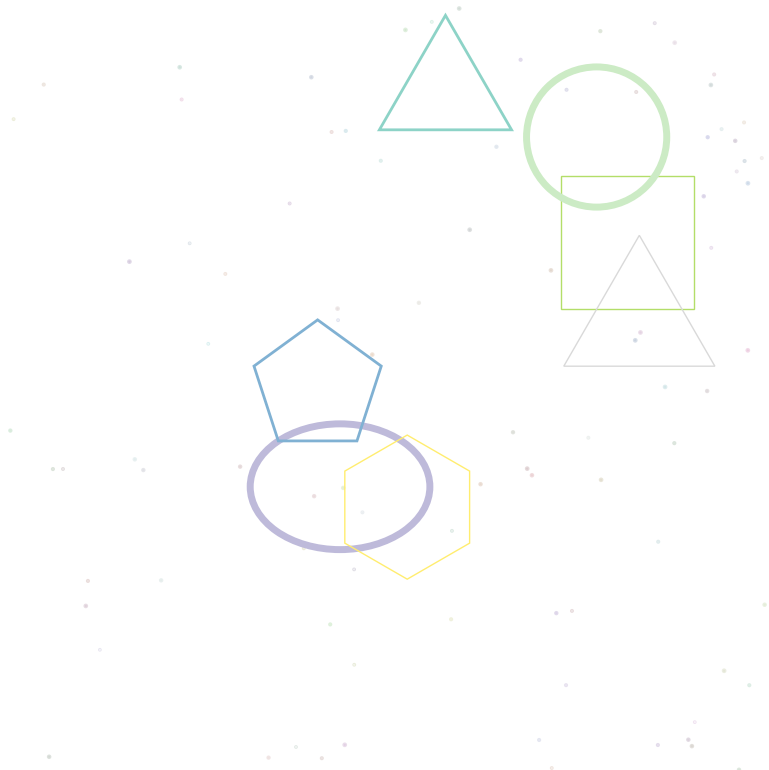[{"shape": "triangle", "thickness": 1, "radius": 0.5, "center": [0.579, 0.881]}, {"shape": "oval", "thickness": 2.5, "radius": 0.58, "center": [0.442, 0.368]}, {"shape": "pentagon", "thickness": 1, "radius": 0.43, "center": [0.413, 0.498]}, {"shape": "square", "thickness": 0.5, "radius": 0.43, "center": [0.815, 0.685]}, {"shape": "triangle", "thickness": 0.5, "radius": 0.57, "center": [0.83, 0.581]}, {"shape": "circle", "thickness": 2.5, "radius": 0.46, "center": [0.775, 0.822]}, {"shape": "hexagon", "thickness": 0.5, "radius": 0.47, "center": [0.529, 0.341]}]